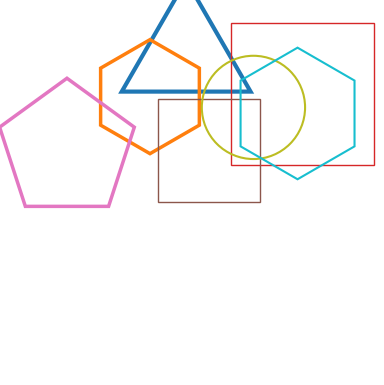[{"shape": "triangle", "thickness": 3, "radius": 0.97, "center": [0.484, 0.859]}, {"shape": "hexagon", "thickness": 2.5, "radius": 0.74, "center": [0.39, 0.749]}, {"shape": "square", "thickness": 1, "radius": 0.93, "center": [0.786, 0.756]}, {"shape": "square", "thickness": 1, "radius": 0.67, "center": [0.543, 0.609]}, {"shape": "pentagon", "thickness": 2.5, "radius": 0.92, "center": [0.174, 0.613]}, {"shape": "circle", "thickness": 1.5, "radius": 0.67, "center": [0.658, 0.721]}, {"shape": "hexagon", "thickness": 1.5, "radius": 0.85, "center": [0.773, 0.705]}]